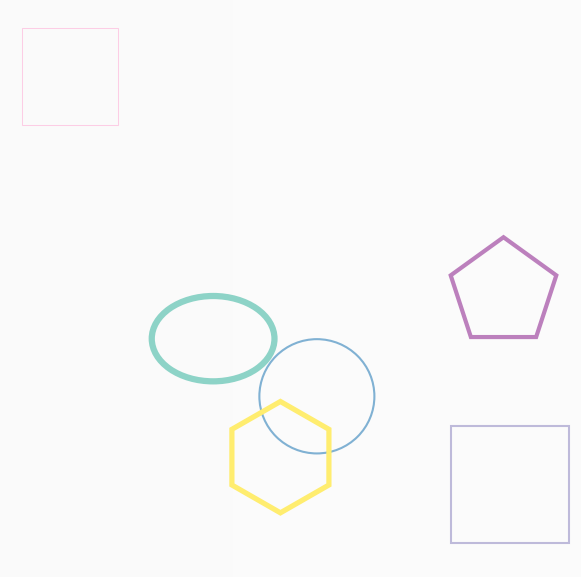[{"shape": "oval", "thickness": 3, "radius": 0.53, "center": [0.367, 0.413]}, {"shape": "square", "thickness": 1, "radius": 0.51, "center": [0.877, 0.16]}, {"shape": "circle", "thickness": 1, "radius": 0.49, "center": [0.545, 0.313]}, {"shape": "square", "thickness": 0.5, "radius": 0.42, "center": [0.12, 0.867]}, {"shape": "pentagon", "thickness": 2, "radius": 0.48, "center": [0.866, 0.493]}, {"shape": "hexagon", "thickness": 2.5, "radius": 0.48, "center": [0.482, 0.208]}]